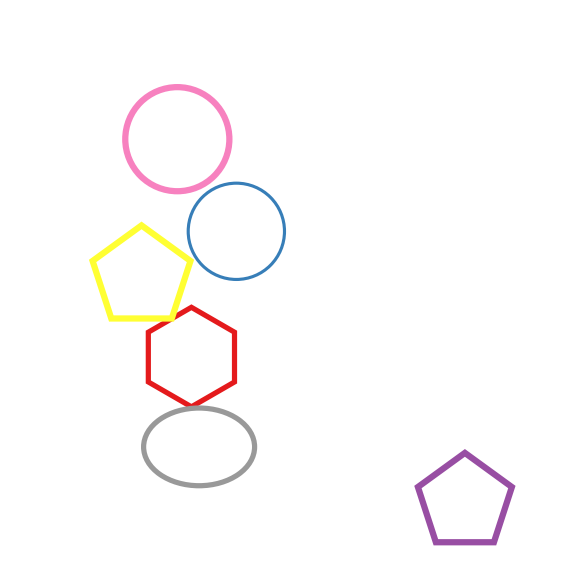[{"shape": "hexagon", "thickness": 2.5, "radius": 0.43, "center": [0.331, 0.381]}, {"shape": "circle", "thickness": 1.5, "radius": 0.42, "center": [0.409, 0.599]}, {"shape": "pentagon", "thickness": 3, "radius": 0.43, "center": [0.805, 0.129]}, {"shape": "pentagon", "thickness": 3, "radius": 0.45, "center": [0.245, 0.52]}, {"shape": "circle", "thickness": 3, "radius": 0.45, "center": [0.307, 0.758]}, {"shape": "oval", "thickness": 2.5, "radius": 0.48, "center": [0.345, 0.225]}]